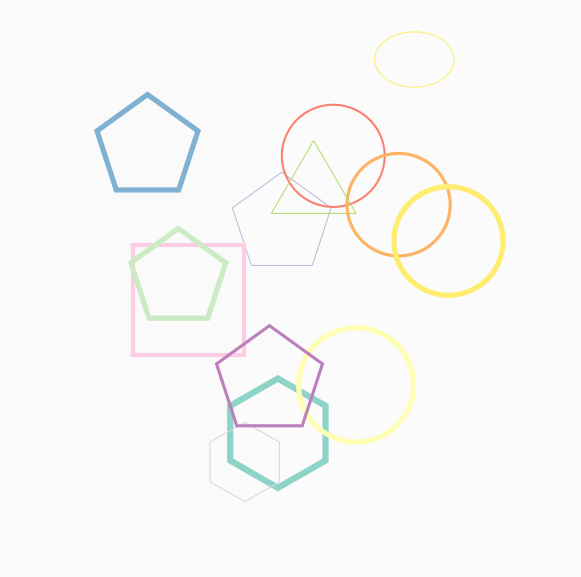[{"shape": "hexagon", "thickness": 3, "radius": 0.47, "center": [0.478, 0.249]}, {"shape": "circle", "thickness": 2.5, "radius": 0.49, "center": [0.613, 0.333]}, {"shape": "pentagon", "thickness": 0.5, "radius": 0.45, "center": [0.485, 0.612]}, {"shape": "circle", "thickness": 1, "radius": 0.44, "center": [0.573, 0.729]}, {"shape": "pentagon", "thickness": 2.5, "radius": 0.46, "center": [0.254, 0.744]}, {"shape": "circle", "thickness": 1.5, "radius": 0.44, "center": [0.686, 0.645]}, {"shape": "triangle", "thickness": 0.5, "radius": 0.42, "center": [0.54, 0.672]}, {"shape": "square", "thickness": 2, "radius": 0.48, "center": [0.324, 0.48]}, {"shape": "hexagon", "thickness": 0.5, "radius": 0.34, "center": [0.421, 0.199]}, {"shape": "pentagon", "thickness": 1.5, "radius": 0.48, "center": [0.464, 0.339]}, {"shape": "pentagon", "thickness": 2.5, "radius": 0.43, "center": [0.307, 0.518]}, {"shape": "circle", "thickness": 2.5, "radius": 0.47, "center": [0.772, 0.582]}, {"shape": "oval", "thickness": 0.5, "radius": 0.34, "center": [0.713, 0.896]}]